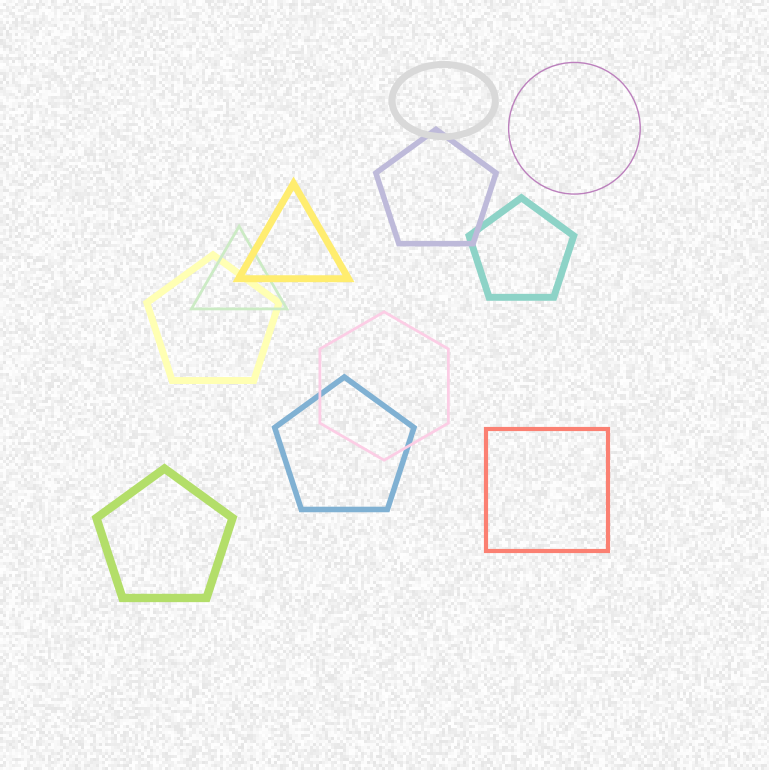[{"shape": "pentagon", "thickness": 2.5, "radius": 0.36, "center": [0.677, 0.672]}, {"shape": "pentagon", "thickness": 2.5, "radius": 0.45, "center": [0.277, 0.579]}, {"shape": "pentagon", "thickness": 2, "radius": 0.41, "center": [0.566, 0.75]}, {"shape": "square", "thickness": 1.5, "radius": 0.4, "center": [0.71, 0.364]}, {"shape": "pentagon", "thickness": 2, "radius": 0.48, "center": [0.447, 0.415]}, {"shape": "pentagon", "thickness": 3, "radius": 0.46, "center": [0.214, 0.299]}, {"shape": "hexagon", "thickness": 1, "radius": 0.48, "center": [0.499, 0.499]}, {"shape": "oval", "thickness": 2.5, "radius": 0.34, "center": [0.576, 0.869]}, {"shape": "circle", "thickness": 0.5, "radius": 0.43, "center": [0.746, 0.833]}, {"shape": "triangle", "thickness": 1, "radius": 0.36, "center": [0.311, 0.635]}, {"shape": "triangle", "thickness": 2.5, "radius": 0.41, "center": [0.381, 0.679]}]